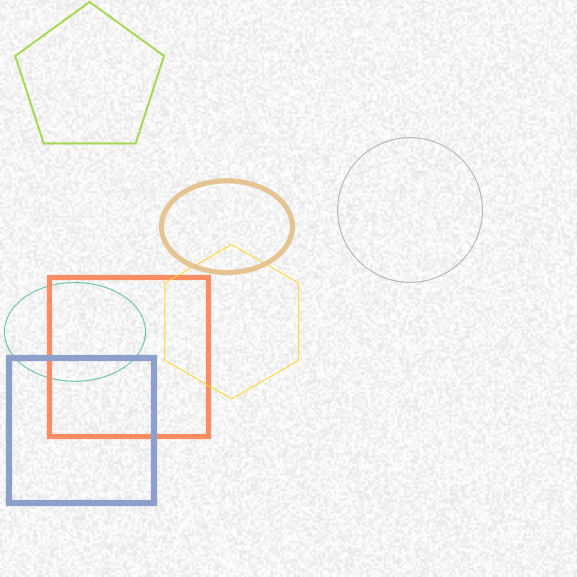[{"shape": "oval", "thickness": 0.5, "radius": 0.61, "center": [0.13, 0.424]}, {"shape": "square", "thickness": 2.5, "radius": 0.69, "center": [0.223, 0.381]}, {"shape": "square", "thickness": 3, "radius": 0.63, "center": [0.141, 0.253]}, {"shape": "pentagon", "thickness": 1, "radius": 0.68, "center": [0.155, 0.86]}, {"shape": "hexagon", "thickness": 0.5, "radius": 0.67, "center": [0.401, 0.442]}, {"shape": "oval", "thickness": 2.5, "radius": 0.57, "center": [0.393, 0.607]}, {"shape": "circle", "thickness": 0.5, "radius": 0.63, "center": [0.71, 0.635]}]